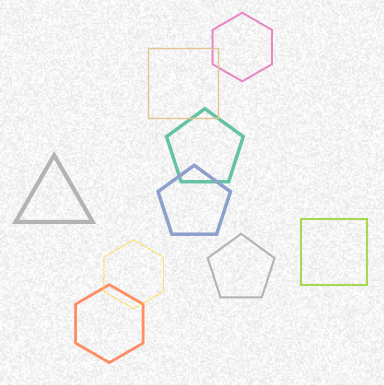[{"shape": "pentagon", "thickness": 2.5, "radius": 0.52, "center": [0.532, 0.613]}, {"shape": "hexagon", "thickness": 2, "radius": 0.51, "center": [0.284, 0.159]}, {"shape": "pentagon", "thickness": 2.5, "radius": 0.49, "center": [0.505, 0.472]}, {"shape": "hexagon", "thickness": 1.5, "radius": 0.45, "center": [0.629, 0.878]}, {"shape": "square", "thickness": 1.5, "radius": 0.43, "center": [0.868, 0.346]}, {"shape": "hexagon", "thickness": 0.5, "radius": 0.45, "center": [0.347, 0.288]}, {"shape": "square", "thickness": 1, "radius": 0.46, "center": [0.475, 0.784]}, {"shape": "pentagon", "thickness": 1.5, "radius": 0.46, "center": [0.626, 0.301]}, {"shape": "triangle", "thickness": 3, "radius": 0.58, "center": [0.141, 0.481]}]